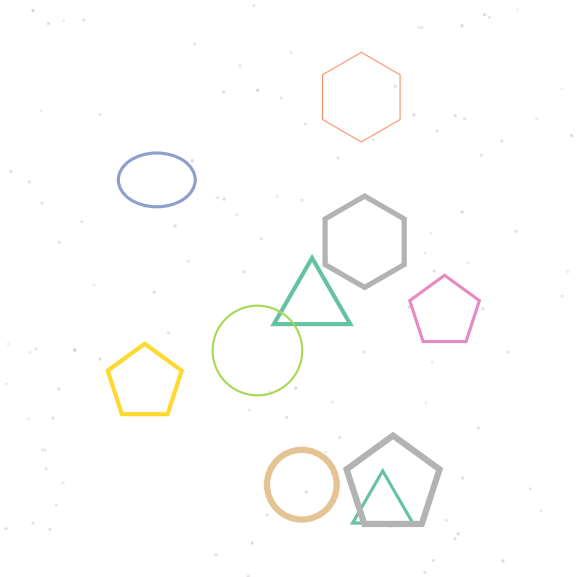[{"shape": "triangle", "thickness": 1.5, "radius": 0.3, "center": [0.663, 0.124]}, {"shape": "triangle", "thickness": 2, "radius": 0.38, "center": [0.54, 0.476]}, {"shape": "hexagon", "thickness": 0.5, "radius": 0.39, "center": [0.626, 0.831]}, {"shape": "oval", "thickness": 1.5, "radius": 0.33, "center": [0.271, 0.688]}, {"shape": "pentagon", "thickness": 1.5, "radius": 0.32, "center": [0.77, 0.459]}, {"shape": "circle", "thickness": 1, "radius": 0.39, "center": [0.446, 0.392]}, {"shape": "pentagon", "thickness": 2, "radius": 0.34, "center": [0.251, 0.336]}, {"shape": "circle", "thickness": 3, "radius": 0.3, "center": [0.523, 0.16]}, {"shape": "pentagon", "thickness": 3, "radius": 0.42, "center": [0.681, 0.16]}, {"shape": "hexagon", "thickness": 2.5, "radius": 0.4, "center": [0.631, 0.581]}]